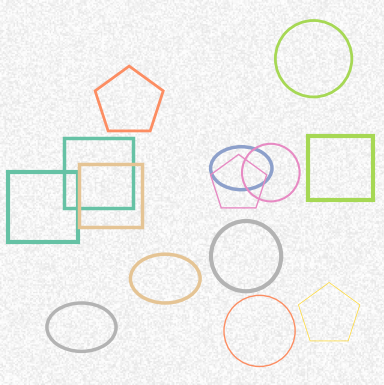[{"shape": "square", "thickness": 2.5, "radius": 0.45, "center": [0.255, 0.551]}, {"shape": "square", "thickness": 3, "radius": 0.46, "center": [0.112, 0.462]}, {"shape": "pentagon", "thickness": 2, "radius": 0.47, "center": [0.336, 0.735]}, {"shape": "circle", "thickness": 1, "radius": 0.46, "center": [0.674, 0.14]}, {"shape": "oval", "thickness": 2.5, "radius": 0.4, "center": [0.627, 0.563]}, {"shape": "circle", "thickness": 1.5, "radius": 0.37, "center": [0.703, 0.552]}, {"shape": "pentagon", "thickness": 1, "radius": 0.38, "center": [0.62, 0.522]}, {"shape": "circle", "thickness": 2, "radius": 0.5, "center": [0.815, 0.847]}, {"shape": "square", "thickness": 3, "radius": 0.42, "center": [0.885, 0.564]}, {"shape": "pentagon", "thickness": 0.5, "radius": 0.42, "center": [0.855, 0.182]}, {"shape": "square", "thickness": 2.5, "radius": 0.41, "center": [0.287, 0.492]}, {"shape": "oval", "thickness": 2.5, "radius": 0.45, "center": [0.429, 0.276]}, {"shape": "circle", "thickness": 3, "radius": 0.46, "center": [0.639, 0.335]}, {"shape": "oval", "thickness": 2.5, "radius": 0.45, "center": [0.212, 0.15]}]